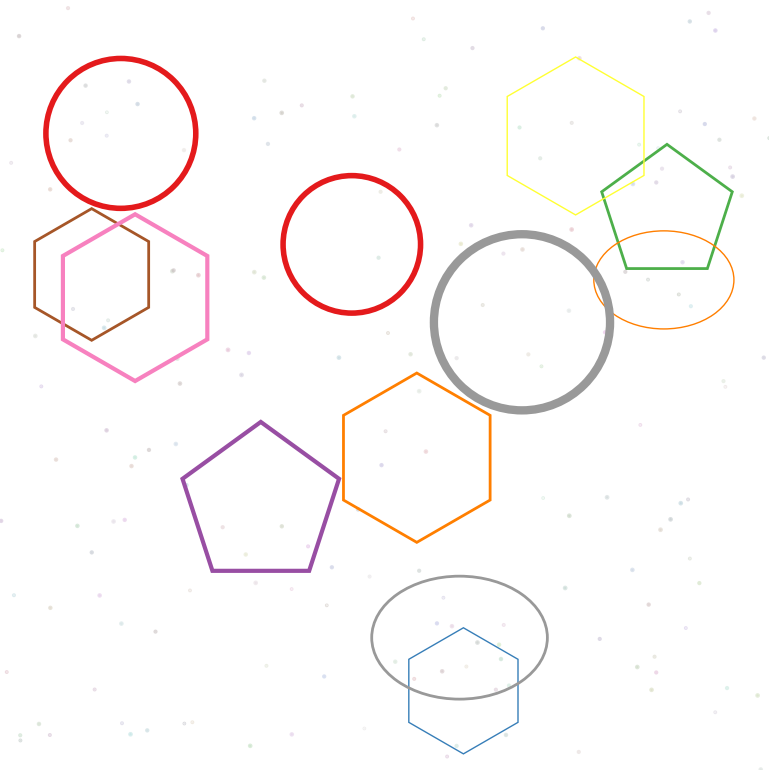[{"shape": "circle", "thickness": 2, "radius": 0.49, "center": [0.157, 0.827]}, {"shape": "circle", "thickness": 2, "radius": 0.45, "center": [0.457, 0.683]}, {"shape": "hexagon", "thickness": 0.5, "radius": 0.41, "center": [0.602, 0.103]}, {"shape": "pentagon", "thickness": 1, "radius": 0.45, "center": [0.866, 0.723]}, {"shape": "pentagon", "thickness": 1.5, "radius": 0.53, "center": [0.339, 0.345]}, {"shape": "oval", "thickness": 0.5, "radius": 0.45, "center": [0.862, 0.637]}, {"shape": "hexagon", "thickness": 1, "radius": 0.55, "center": [0.541, 0.406]}, {"shape": "hexagon", "thickness": 0.5, "radius": 0.51, "center": [0.748, 0.823]}, {"shape": "hexagon", "thickness": 1, "radius": 0.43, "center": [0.119, 0.644]}, {"shape": "hexagon", "thickness": 1.5, "radius": 0.54, "center": [0.175, 0.613]}, {"shape": "oval", "thickness": 1, "radius": 0.57, "center": [0.597, 0.172]}, {"shape": "circle", "thickness": 3, "radius": 0.57, "center": [0.678, 0.581]}]